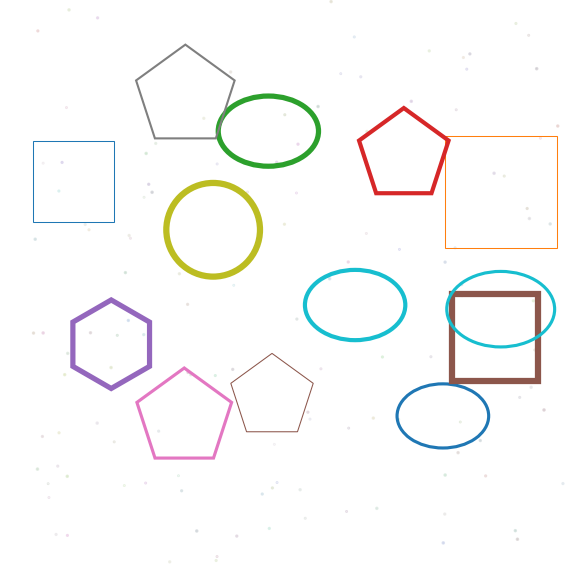[{"shape": "oval", "thickness": 1.5, "radius": 0.4, "center": [0.767, 0.279]}, {"shape": "square", "thickness": 0.5, "radius": 0.35, "center": [0.127, 0.685]}, {"shape": "square", "thickness": 0.5, "radius": 0.49, "center": [0.868, 0.666]}, {"shape": "oval", "thickness": 2.5, "radius": 0.43, "center": [0.465, 0.772]}, {"shape": "pentagon", "thickness": 2, "radius": 0.41, "center": [0.699, 0.731]}, {"shape": "hexagon", "thickness": 2.5, "radius": 0.38, "center": [0.193, 0.403]}, {"shape": "square", "thickness": 3, "radius": 0.38, "center": [0.857, 0.415]}, {"shape": "pentagon", "thickness": 0.5, "radius": 0.38, "center": [0.471, 0.312]}, {"shape": "pentagon", "thickness": 1.5, "radius": 0.43, "center": [0.319, 0.276]}, {"shape": "pentagon", "thickness": 1, "radius": 0.45, "center": [0.321, 0.832]}, {"shape": "circle", "thickness": 3, "radius": 0.41, "center": [0.369, 0.601]}, {"shape": "oval", "thickness": 1.5, "radius": 0.47, "center": [0.867, 0.464]}, {"shape": "oval", "thickness": 2, "radius": 0.43, "center": [0.615, 0.471]}]